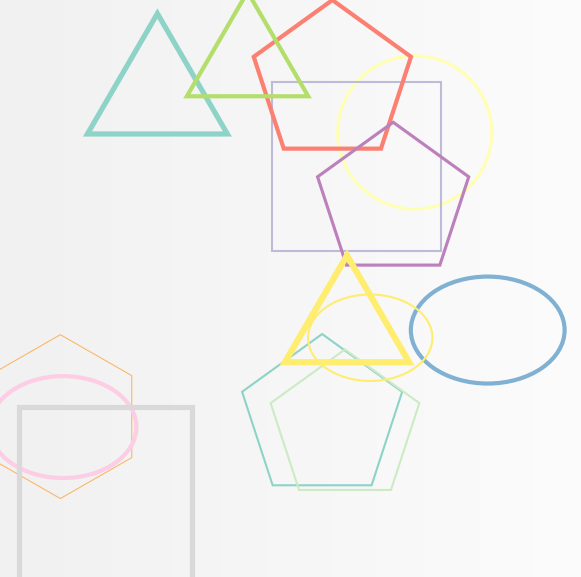[{"shape": "triangle", "thickness": 2.5, "radius": 0.69, "center": [0.271, 0.837]}, {"shape": "pentagon", "thickness": 1, "radius": 0.72, "center": [0.554, 0.276]}, {"shape": "circle", "thickness": 1.5, "radius": 0.66, "center": [0.714, 0.77]}, {"shape": "square", "thickness": 1, "radius": 0.73, "center": [0.614, 0.711]}, {"shape": "pentagon", "thickness": 2, "radius": 0.71, "center": [0.572, 0.857]}, {"shape": "oval", "thickness": 2, "radius": 0.66, "center": [0.839, 0.428]}, {"shape": "hexagon", "thickness": 0.5, "radius": 0.71, "center": [0.104, 0.278]}, {"shape": "triangle", "thickness": 2, "radius": 0.6, "center": [0.426, 0.893]}, {"shape": "oval", "thickness": 2, "radius": 0.63, "center": [0.109, 0.26]}, {"shape": "square", "thickness": 2.5, "radius": 0.74, "center": [0.181, 0.146]}, {"shape": "pentagon", "thickness": 1.5, "radius": 0.68, "center": [0.676, 0.651]}, {"shape": "pentagon", "thickness": 1, "radius": 0.67, "center": [0.594, 0.26]}, {"shape": "triangle", "thickness": 3, "radius": 0.62, "center": [0.597, 0.434]}, {"shape": "oval", "thickness": 1, "radius": 0.53, "center": [0.637, 0.414]}]